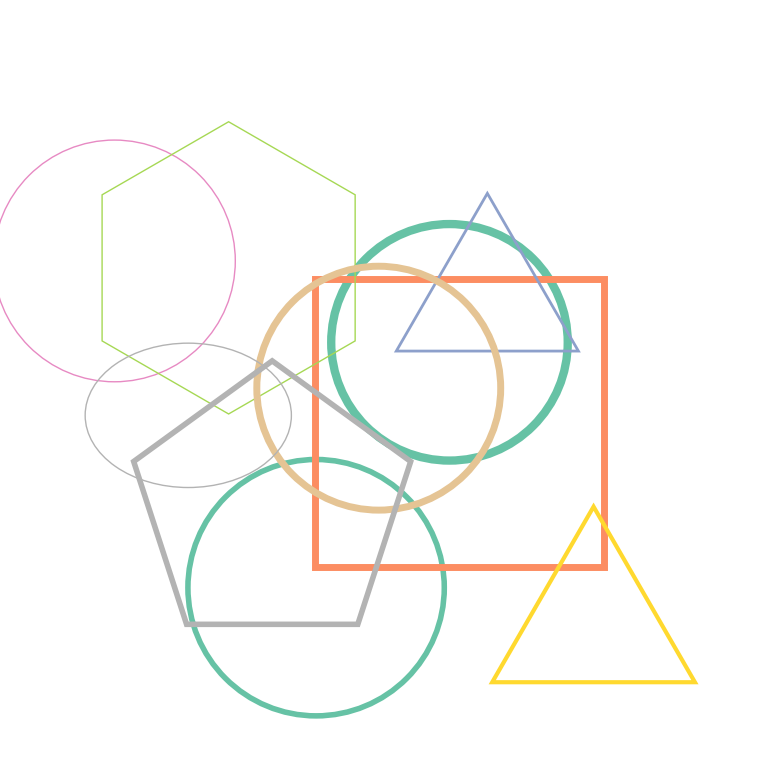[{"shape": "circle", "thickness": 2, "radius": 0.83, "center": [0.411, 0.237]}, {"shape": "circle", "thickness": 3, "radius": 0.77, "center": [0.584, 0.555]}, {"shape": "square", "thickness": 2.5, "radius": 0.94, "center": [0.597, 0.451]}, {"shape": "triangle", "thickness": 1, "radius": 0.68, "center": [0.633, 0.612]}, {"shape": "circle", "thickness": 0.5, "radius": 0.78, "center": [0.149, 0.661]}, {"shape": "hexagon", "thickness": 0.5, "radius": 0.95, "center": [0.297, 0.652]}, {"shape": "triangle", "thickness": 1.5, "radius": 0.76, "center": [0.771, 0.19]}, {"shape": "circle", "thickness": 2.5, "radius": 0.79, "center": [0.492, 0.496]}, {"shape": "oval", "thickness": 0.5, "radius": 0.67, "center": [0.245, 0.461]}, {"shape": "pentagon", "thickness": 2, "radius": 0.95, "center": [0.353, 0.342]}]